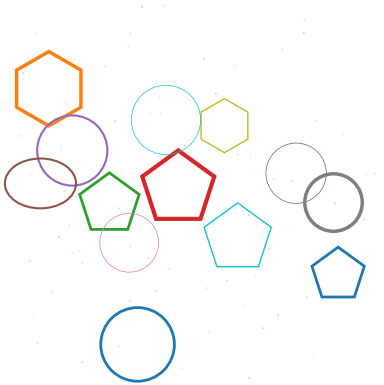[{"shape": "pentagon", "thickness": 2, "radius": 0.36, "center": [0.878, 0.286]}, {"shape": "circle", "thickness": 2, "radius": 0.48, "center": [0.357, 0.105]}, {"shape": "hexagon", "thickness": 2.5, "radius": 0.48, "center": [0.127, 0.77]}, {"shape": "pentagon", "thickness": 2, "radius": 0.41, "center": [0.284, 0.47]}, {"shape": "pentagon", "thickness": 3, "radius": 0.49, "center": [0.463, 0.511]}, {"shape": "circle", "thickness": 1.5, "radius": 0.46, "center": [0.188, 0.609]}, {"shape": "circle", "thickness": 0.5, "radius": 0.39, "center": [0.769, 0.55]}, {"shape": "oval", "thickness": 1.5, "radius": 0.46, "center": [0.105, 0.524]}, {"shape": "circle", "thickness": 0.5, "radius": 0.38, "center": [0.336, 0.369]}, {"shape": "circle", "thickness": 2.5, "radius": 0.37, "center": [0.866, 0.474]}, {"shape": "hexagon", "thickness": 1, "radius": 0.35, "center": [0.583, 0.674]}, {"shape": "circle", "thickness": 0.5, "radius": 0.45, "center": [0.431, 0.689]}, {"shape": "pentagon", "thickness": 1, "radius": 0.46, "center": [0.617, 0.381]}]